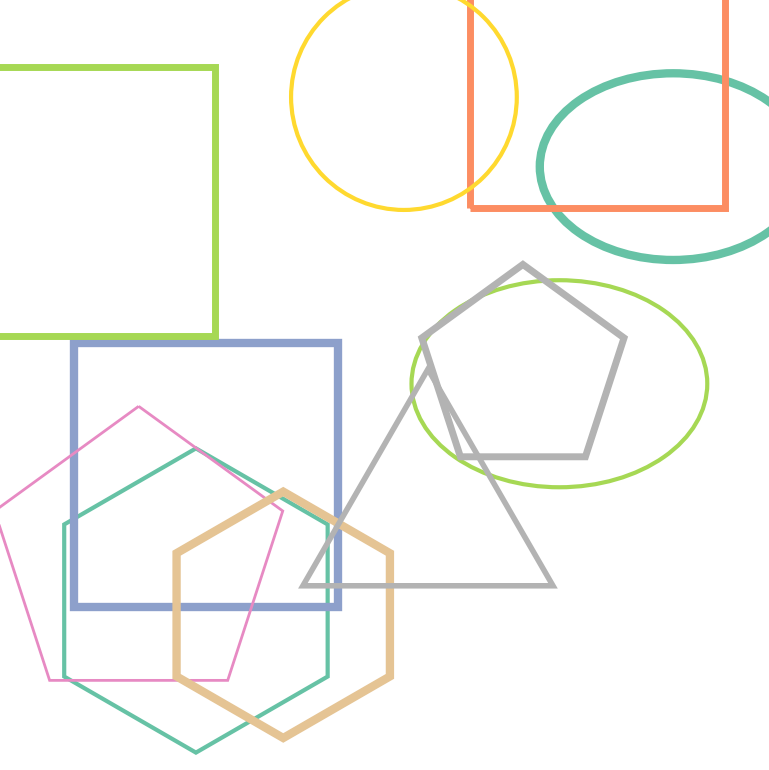[{"shape": "hexagon", "thickness": 1.5, "radius": 0.99, "center": [0.254, 0.22]}, {"shape": "oval", "thickness": 3, "radius": 0.87, "center": [0.874, 0.784]}, {"shape": "square", "thickness": 2.5, "radius": 0.83, "center": [0.776, 0.895]}, {"shape": "square", "thickness": 3, "radius": 0.86, "center": [0.268, 0.383]}, {"shape": "pentagon", "thickness": 1, "radius": 0.98, "center": [0.18, 0.276]}, {"shape": "square", "thickness": 2.5, "radius": 0.87, "center": [0.104, 0.738]}, {"shape": "oval", "thickness": 1.5, "radius": 0.96, "center": [0.726, 0.502]}, {"shape": "circle", "thickness": 1.5, "radius": 0.73, "center": [0.525, 0.874]}, {"shape": "hexagon", "thickness": 3, "radius": 0.8, "center": [0.368, 0.202]}, {"shape": "pentagon", "thickness": 2.5, "radius": 0.69, "center": [0.679, 0.518]}, {"shape": "triangle", "thickness": 2, "radius": 0.94, "center": [0.556, 0.333]}]